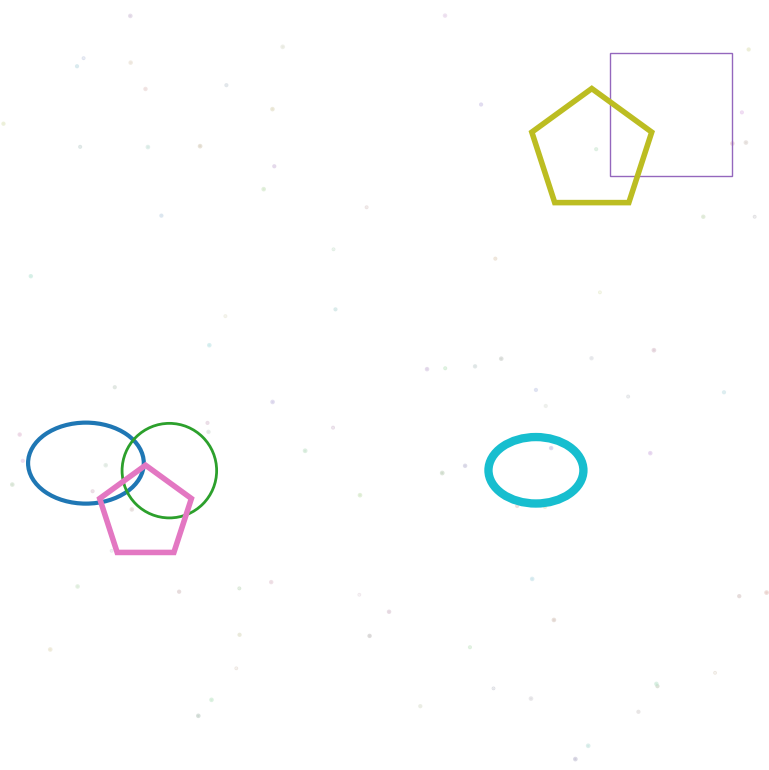[{"shape": "oval", "thickness": 1.5, "radius": 0.38, "center": [0.112, 0.399]}, {"shape": "circle", "thickness": 1, "radius": 0.31, "center": [0.22, 0.389]}, {"shape": "square", "thickness": 0.5, "radius": 0.4, "center": [0.871, 0.852]}, {"shape": "pentagon", "thickness": 2, "radius": 0.31, "center": [0.189, 0.333]}, {"shape": "pentagon", "thickness": 2, "radius": 0.41, "center": [0.769, 0.803]}, {"shape": "oval", "thickness": 3, "radius": 0.31, "center": [0.696, 0.389]}]